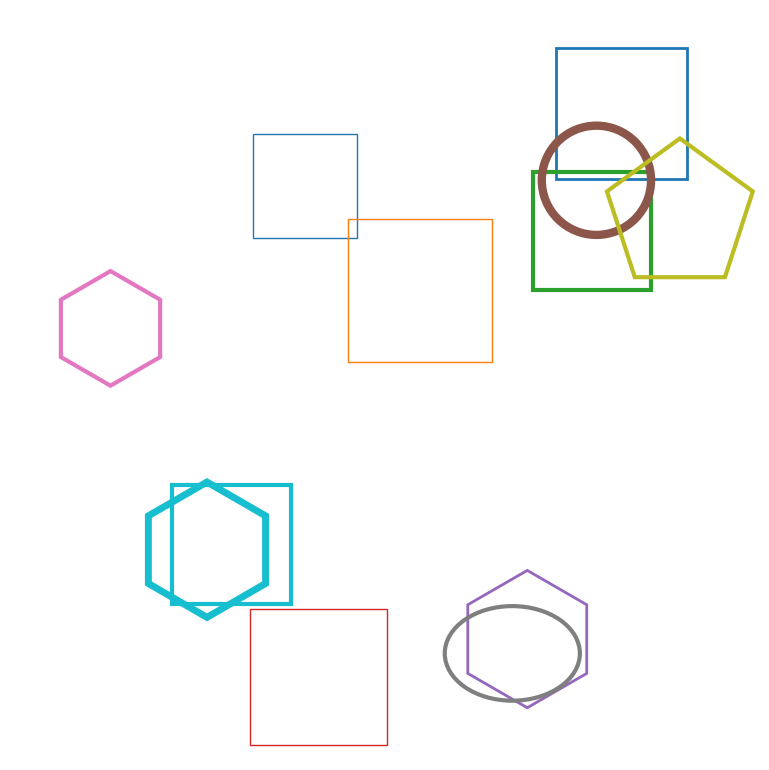[{"shape": "square", "thickness": 1, "radius": 0.43, "center": [0.807, 0.853]}, {"shape": "square", "thickness": 0.5, "radius": 0.34, "center": [0.397, 0.759]}, {"shape": "square", "thickness": 0.5, "radius": 0.47, "center": [0.546, 0.623]}, {"shape": "square", "thickness": 1.5, "radius": 0.38, "center": [0.769, 0.7]}, {"shape": "square", "thickness": 0.5, "radius": 0.44, "center": [0.414, 0.121]}, {"shape": "hexagon", "thickness": 1, "radius": 0.45, "center": [0.685, 0.17]}, {"shape": "circle", "thickness": 3, "radius": 0.35, "center": [0.775, 0.766]}, {"shape": "hexagon", "thickness": 1.5, "radius": 0.37, "center": [0.144, 0.574]}, {"shape": "oval", "thickness": 1.5, "radius": 0.44, "center": [0.665, 0.151]}, {"shape": "pentagon", "thickness": 1.5, "radius": 0.5, "center": [0.883, 0.721]}, {"shape": "hexagon", "thickness": 2.5, "radius": 0.44, "center": [0.269, 0.286]}, {"shape": "square", "thickness": 1.5, "radius": 0.39, "center": [0.3, 0.293]}]